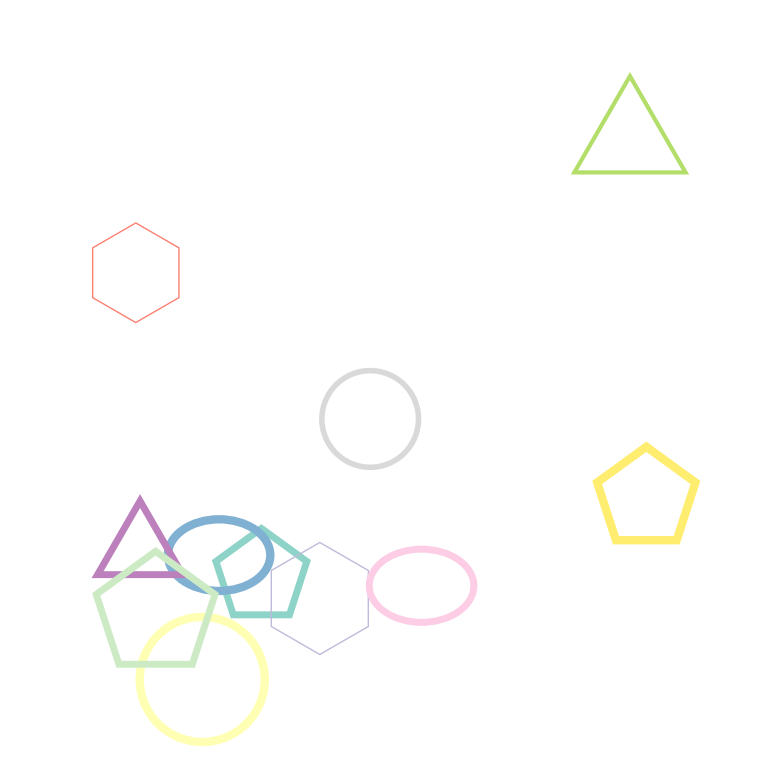[{"shape": "pentagon", "thickness": 2.5, "radius": 0.31, "center": [0.339, 0.252]}, {"shape": "circle", "thickness": 3, "radius": 0.41, "center": [0.263, 0.118]}, {"shape": "hexagon", "thickness": 0.5, "radius": 0.36, "center": [0.415, 0.223]}, {"shape": "hexagon", "thickness": 0.5, "radius": 0.32, "center": [0.176, 0.646]}, {"shape": "oval", "thickness": 3, "radius": 0.33, "center": [0.285, 0.279]}, {"shape": "triangle", "thickness": 1.5, "radius": 0.42, "center": [0.818, 0.818]}, {"shape": "oval", "thickness": 2.5, "radius": 0.34, "center": [0.547, 0.239]}, {"shape": "circle", "thickness": 2, "radius": 0.31, "center": [0.481, 0.456]}, {"shape": "triangle", "thickness": 2.5, "radius": 0.32, "center": [0.182, 0.286]}, {"shape": "pentagon", "thickness": 2.5, "radius": 0.41, "center": [0.202, 0.203]}, {"shape": "pentagon", "thickness": 3, "radius": 0.34, "center": [0.839, 0.353]}]